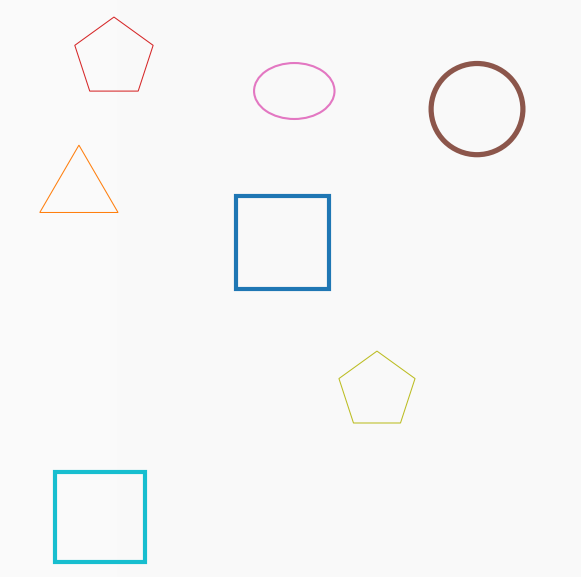[{"shape": "square", "thickness": 2, "radius": 0.4, "center": [0.487, 0.579]}, {"shape": "triangle", "thickness": 0.5, "radius": 0.39, "center": [0.136, 0.67]}, {"shape": "pentagon", "thickness": 0.5, "radius": 0.35, "center": [0.196, 0.899]}, {"shape": "circle", "thickness": 2.5, "radius": 0.39, "center": [0.821, 0.81]}, {"shape": "oval", "thickness": 1, "radius": 0.35, "center": [0.506, 0.842]}, {"shape": "pentagon", "thickness": 0.5, "radius": 0.34, "center": [0.649, 0.322]}, {"shape": "square", "thickness": 2, "radius": 0.39, "center": [0.172, 0.104]}]